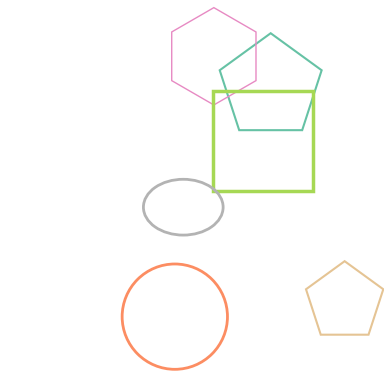[{"shape": "pentagon", "thickness": 1.5, "radius": 0.7, "center": [0.703, 0.775]}, {"shape": "circle", "thickness": 2, "radius": 0.68, "center": [0.454, 0.178]}, {"shape": "hexagon", "thickness": 1, "radius": 0.63, "center": [0.555, 0.854]}, {"shape": "square", "thickness": 2.5, "radius": 0.65, "center": [0.683, 0.635]}, {"shape": "pentagon", "thickness": 1.5, "radius": 0.53, "center": [0.895, 0.216]}, {"shape": "oval", "thickness": 2, "radius": 0.52, "center": [0.476, 0.462]}]